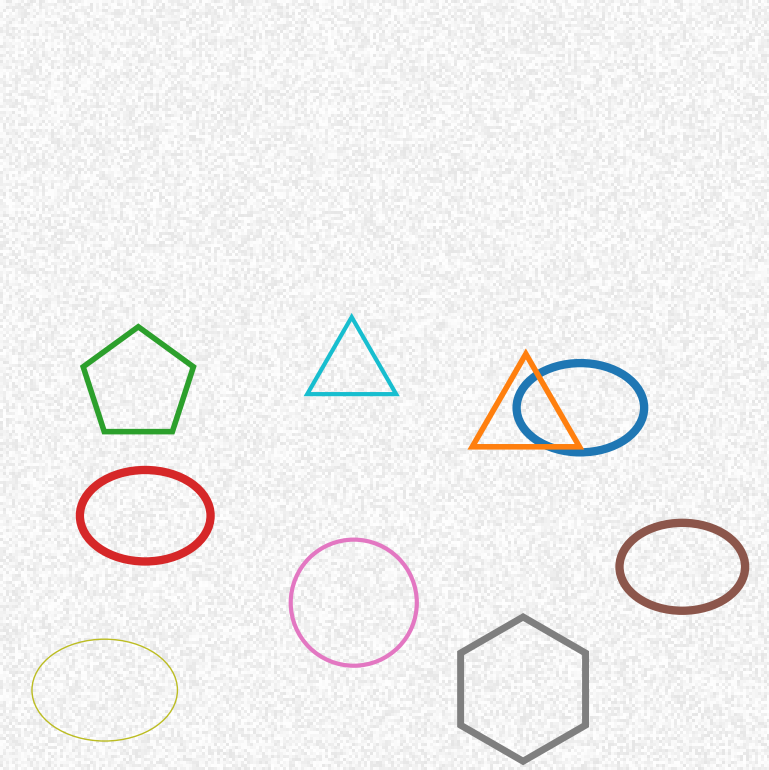[{"shape": "oval", "thickness": 3, "radius": 0.41, "center": [0.754, 0.47]}, {"shape": "triangle", "thickness": 2, "radius": 0.4, "center": [0.683, 0.46]}, {"shape": "pentagon", "thickness": 2, "radius": 0.38, "center": [0.18, 0.5]}, {"shape": "oval", "thickness": 3, "radius": 0.42, "center": [0.189, 0.33]}, {"shape": "oval", "thickness": 3, "radius": 0.41, "center": [0.886, 0.264]}, {"shape": "circle", "thickness": 1.5, "radius": 0.41, "center": [0.459, 0.217]}, {"shape": "hexagon", "thickness": 2.5, "radius": 0.47, "center": [0.679, 0.105]}, {"shape": "oval", "thickness": 0.5, "radius": 0.47, "center": [0.136, 0.104]}, {"shape": "triangle", "thickness": 1.5, "radius": 0.33, "center": [0.457, 0.521]}]